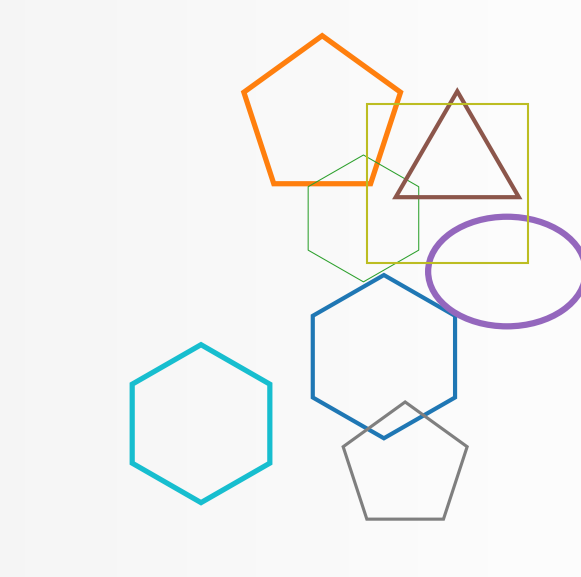[{"shape": "hexagon", "thickness": 2, "radius": 0.71, "center": [0.661, 0.382]}, {"shape": "pentagon", "thickness": 2.5, "radius": 0.71, "center": [0.554, 0.796]}, {"shape": "hexagon", "thickness": 0.5, "radius": 0.55, "center": [0.625, 0.621]}, {"shape": "oval", "thickness": 3, "radius": 0.68, "center": [0.872, 0.529]}, {"shape": "triangle", "thickness": 2, "radius": 0.61, "center": [0.787, 0.719]}, {"shape": "pentagon", "thickness": 1.5, "radius": 0.56, "center": [0.697, 0.191]}, {"shape": "square", "thickness": 1, "radius": 0.69, "center": [0.77, 0.681]}, {"shape": "hexagon", "thickness": 2.5, "radius": 0.68, "center": [0.346, 0.266]}]